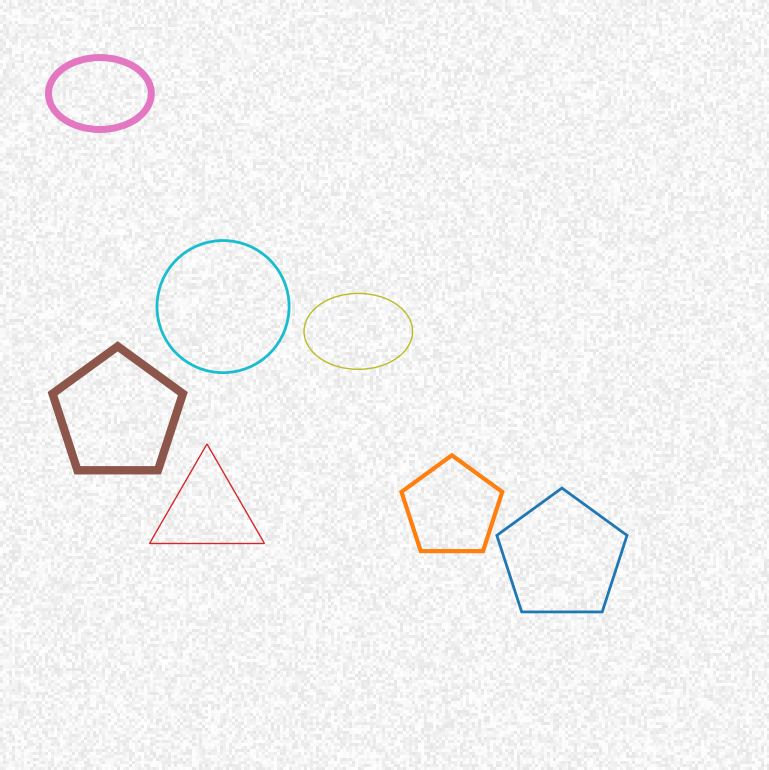[{"shape": "pentagon", "thickness": 1, "radius": 0.44, "center": [0.73, 0.277]}, {"shape": "pentagon", "thickness": 1.5, "radius": 0.34, "center": [0.587, 0.34]}, {"shape": "triangle", "thickness": 0.5, "radius": 0.43, "center": [0.269, 0.337]}, {"shape": "pentagon", "thickness": 3, "radius": 0.44, "center": [0.153, 0.461]}, {"shape": "oval", "thickness": 2.5, "radius": 0.33, "center": [0.13, 0.879]}, {"shape": "oval", "thickness": 0.5, "radius": 0.35, "center": [0.465, 0.57]}, {"shape": "circle", "thickness": 1, "radius": 0.43, "center": [0.29, 0.602]}]